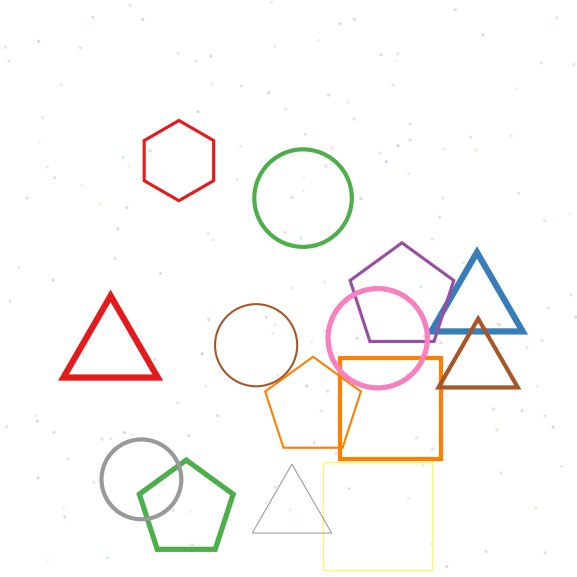[{"shape": "hexagon", "thickness": 1.5, "radius": 0.35, "center": [0.31, 0.721]}, {"shape": "triangle", "thickness": 3, "radius": 0.47, "center": [0.192, 0.393]}, {"shape": "triangle", "thickness": 3, "radius": 0.46, "center": [0.826, 0.471]}, {"shape": "pentagon", "thickness": 2.5, "radius": 0.43, "center": [0.323, 0.117]}, {"shape": "circle", "thickness": 2, "radius": 0.42, "center": [0.525, 0.656]}, {"shape": "pentagon", "thickness": 1.5, "radius": 0.47, "center": [0.696, 0.484]}, {"shape": "square", "thickness": 2, "radius": 0.44, "center": [0.676, 0.292]}, {"shape": "pentagon", "thickness": 1, "radius": 0.44, "center": [0.542, 0.294]}, {"shape": "square", "thickness": 0.5, "radius": 0.47, "center": [0.654, 0.105]}, {"shape": "circle", "thickness": 1, "radius": 0.36, "center": [0.443, 0.401]}, {"shape": "triangle", "thickness": 2, "radius": 0.4, "center": [0.828, 0.368]}, {"shape": "circle", "thickness": 2.5, "radius": 0.43, "center": [0.654, 0.413]}, {"shape": "circle", "thickness": 2, "radius": 0.35, "center": [0.245, 0.169]}, {"shape": "triangle", "thickness": 0.5, "radius": 0.4, "center": [0.506, 0.116]}]